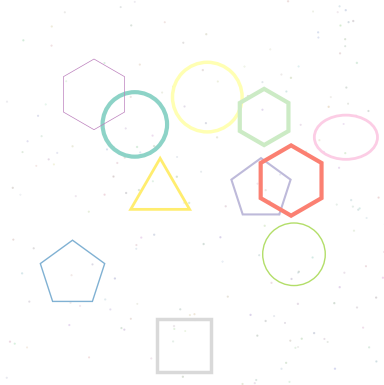[{"shape": "circle", "thickness": 3, "radius": 0.42, "center": [0.35, 0.677]}, {"shape": "circle", "thickness": 2.5, "radius": 0.45, "center": [0.538, 0.748]}, {"shape": "pentagon", "thickness": 1.5, "radius": 0.4, "center": [0.678, 0.508]}, {"shape": "hexagon", "thickness": 3, "radius": 0.46, "center": [0.756, 0.531]}, {"shape": "pentagon", "thickness": 1, "radius": 0.44, "center": [0.188, 0.288]}, {"shape": "circle", "thickness": 1, "radius": 0.41, "center": [0.764, 0.34]}, {"shape": "oval", "thickness": 2, "radius": 0.41, "center": [0.898, 0.644]}, {"shape": "square", "thickness": 2.5, "radius": 0.35, "center": [0.478, 0.103]}, {"shape": "hexagon", "thickness": 0.5, "radius": 0.46, "center": [0.244, 0.755]}, {"shape": "hexagon", "thickness": 3, "radius": 0.36, "center": [0.686, 0.696]}, {"shape": "triangle", "thickness": 2, "radius": 0.44, "center": [0.416, 0.5]}]